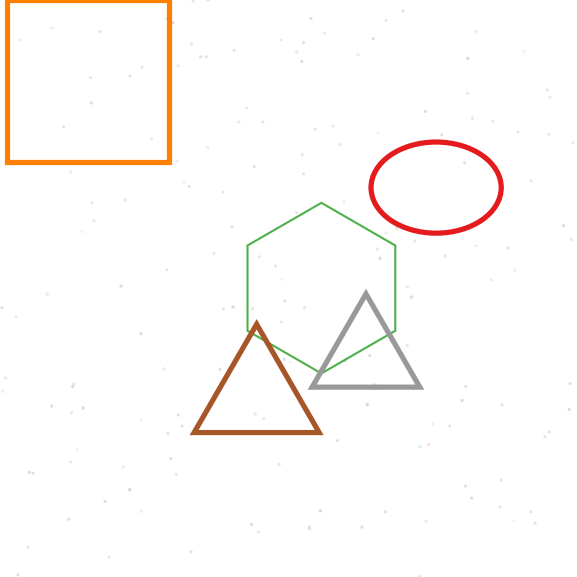[{"shape": "oval", "thickness": 2.5, "radius": 0.56, "center": [0.755, 0.674]}, {"shape": "hexagon", "thickness": 1, "radius": 0.74, "center": [0.557, 0.5]}, {"shape": "square", "thickness": 2.5, "radius": 0.7, "center": [0.153, 0.859]}, {"shape": "triangle", "thickness": 2.5, "radius": 0.63, "center": [0.444, 0.313]}, {"shape": "triangle", "thickness": 2.5, "radius": 0.54, "center": [0.634, 0.383]}]